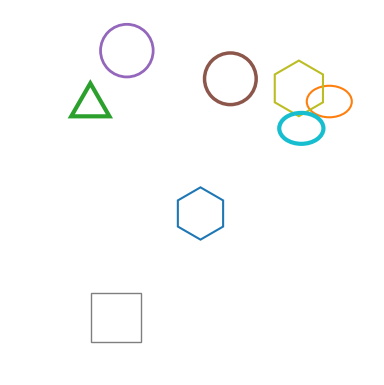[{"shape": "hexagon", "thickness": 1.5, "radius": 0.34, "center": [0.521, 0.445]}, {"shape": "oval", "thickness": 1.5, "radius": 0.29, "center": [0.855, 0.736]}, {"shape": "triangle", "thickness": 3, "radius": 0.29, "center": [0.235, 0.726]}, {"shape": "circle", "thickness": 2, "radius": 0.34, "center": [0.329, 0.868]}, {"shape": "circle", "thickness": 2.5, "radius": 0.34, "center": [0.598, 0.795]}, {"shape": "square", "thickness": 1, "radius": 0.32, "center": [0.302, 0.175]}, {"shape": "hexagon", "thickness": 1.5, "radius": 0.36, "center": [0.776, 0.77]}, {"shape": "oval", "thickness": 3, "radius": 0.29, "center": [0.783, 0.667]}]